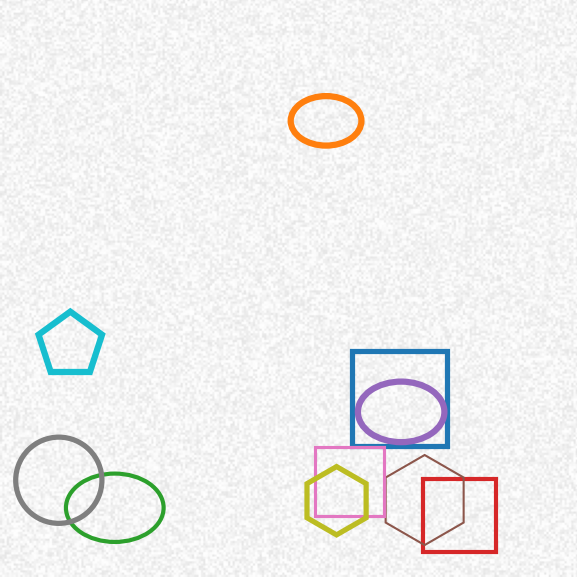[{"shape": "square", "thickness": 2.5, "radius": 0.41, "center": [0.692, 0.309]}, {"shape": "oval", "thickness": 3, "radius": 0.31, "center": [0.565, 0.79]}, {"shape": "oval", "thickness": 2, "radius": 0.42, "center": [0.199, 0.12]}, {"shape": "square", "thickness": 2, "radius": 0.31, "center": [0.795, 0.106]}, {"shape": "oval", "thickness": 3, "radius": 0.37, "center": [0.695, 0.286]}, {"shape": "hexagon", "thickness": 1, "radius": 0.39, "center": [0.735, 0.133]}, {"shape": "square", "thickness": 1.5, "radius": 0.3, "center": [0.605, 0.166]}, {"shape": "circle", "thickness": 2.5, "radius": 0.37, "center": [0.102, 0.168]}, {"shape": "hexagon", "thickness": 2.5, "radius": 0.3, "center": [0.583, 0.132]}, {"shape": "pentagon", "thickness": 3, "radius": 0.29, "center": [0.122, 0.402]}]